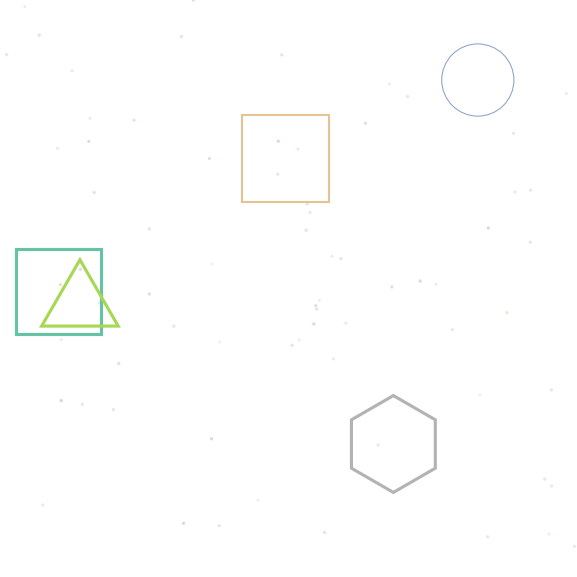[{"shape": "square", "thickness": 1.5, "radius": 0.37, "center": [0.102, 0.494]}, {"shape": "circle", "thickness": 0.5, "radius": 0.31, "center": [0.827, 0.861]}, {"shape": "triangle", "thickness": 1.5, "radius": 0.38, "center": [0.138, 0.473]}, {"shape": "square", "thickness": 1, "radius": 0.38, "center": [0.495, 0.725]}, {"shape": "hexagon", "thickness": 1.5, "radius": 0.42, "center": [0.681, 0.23]}]